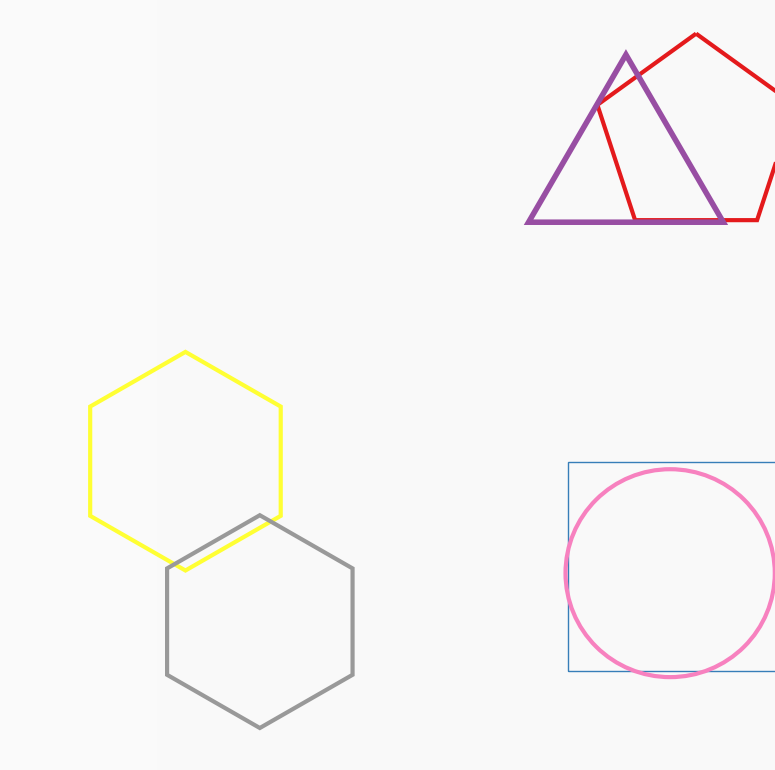[{"shape": "pentagon", "thickness": 1.5, "radius": 0.67, "center": [0.898, 0.822]}, {"shape": "square", "thickness": 0.5, "radius": 0.68, "center": [0.868, 0.264]}, {"shape": "triangle", "thickness": 2, "radius": 0.73, "center": [0.808, 0.784]}, {"shape": "hexagon", "thickness": 1.5, "radius": 0.71, "center": [0.239, 0.401]}, {"shape": "circle", "thickness": 1.5, "radius": 0.68, "center": [0.865, 0.256]}, {"shape": "hexagon", "thickness": 1.5, "radius": 0.69, "center": [0.335, 0.193]}]